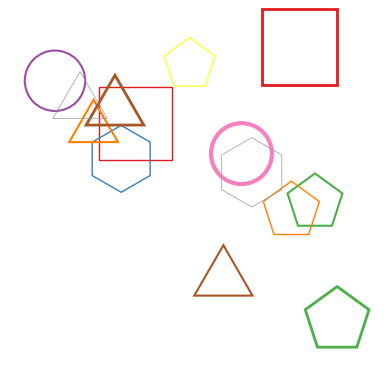[{"shape": "square", "thickness": 1, "radius": 0.47, "center": [0.351, 0.679]}, {"shape": "square", "thickness": 2, "radius": 0.49, "center": [0.778, 0.878]}, {"shape": "hexagon", "thickness": 1, "radius": 0.43, "center": [0.315, 0.587]}, {"shape": "pentagon", "thickness": 2, "radius": 0.44, "center": [0.876, 0.169]}, {"shape": "pentagon", "thickness": 1.5, "radius": 0.38, "center": [0.818, 0.474]}, {"shape": "circle", "thickness": 1.5, "radius": 0.39, "center": [0.143, 0.79]}, {"shape": "pentagon", "thickness": 1, "radius": 0.38, "center": [0.757, 0.453]}, {"shape": "triangle", "thickness": 1.5, "radius": 0.37, "center": [0.243, 0.667]}, {"shape": "pentagon", "thickness": 1, "radius": 0.35, "center": [0.493, 0.833]}, {"shape": "triangle", "thickness": 1.5, "radius": 0.44, "center": [0.58, 0.276]}, {"shape": "triangle", "thickness": 2, "radius": 0.43, "center": [0.299, 0.718]}, {"shape": "circle", "thickness": 3, "radius": 0.4, "center": [0.627, 0.601]}, {"shape": "triangle", "thickness": 0.5, "radius": 0.41, "center": [0.208, 0.733]}, {"shape": "hexagon", "thickness": 0.5, "radius": 0.45, "center": [0.654, 0.552]}]